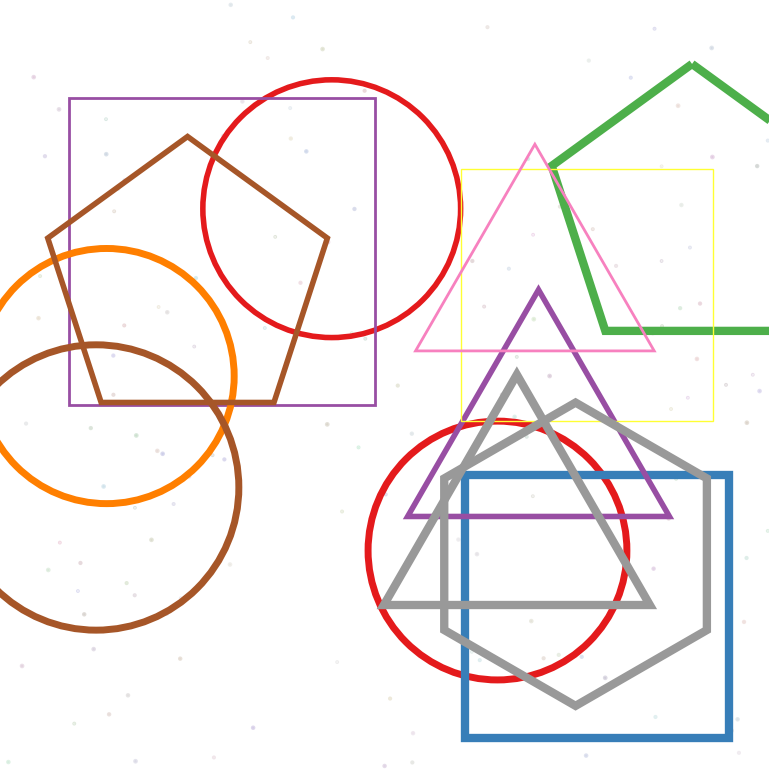[{"shape": "circle", "thickness": 2.5, "radius": 0.84, "center": [0.646, 0.285]}, {"shape": "circle", "thickness": 2, "radius": 0.84, "center": [0.431, 0.729]}, {"shape": "square", "thickness": 3, "radius": 0.86, "center": [0.775, 0.212]}, {"shape": "pentagon", "thickness": 3, "radius": 0.96, "center": [0.899, 0.725]}, {"shape": "triangle", "thickness": 2, "radius": 0.98, "center": [0.699, 0.427]}, {"shape": "square", "thickness": 1, "radius": 0.99, "center": [0.289, 0.673]}, {"shape": "circle", "thickness": 2.5, "radius": 0.83, "center": [0.138, 0.512]}, {"shape": "square", "thickness": 0.5, "radius": 0.82, "center": [0.762, 0.617]}, {"shape": "pentagon", "thickness": 2, "radius": 0.95, "center": [0.244, 0.632]}, {"shape": "circle", "thickness": 2.5, "radius": 0.93, "center": [0.125, 0.367]}, {"shape": "triangle", "thickness": 1, "radius": 0.89, "center": [0.695, 0.634]}, {"shape": "triangle", "thickness": 3, "radius": 1.0, "center": [0.671, 0.314]}, {"shape": "hexagon", "thickness": 3, "radius": 0.98, "center": [0.747, 0.28]}]